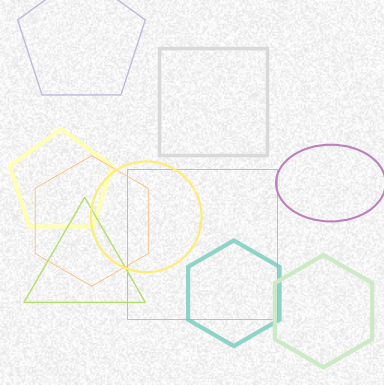[{"shape": "hexagon", "thickness": 3, "radius": 0.69, "center": [0.607, 0.238]}, {"shape": "pentagon", "thickness": 3, "radius": 0.7, "center": [0.159, 0.525]}, {"shape": "pentagon", "thickness": 1, "radius": 0.87, "center": [0.212, 0.894]}, {"shape": "square", "thickness": 0.5, "radius": 0.98, "center": [0.525, 0.367]}, {"shape": "hexagon", "thickness": 0.5, "radius": 0.85, "center": [0.238, 0.426]}, {"shape": "triangle", "thickness": 1, "radius": 0.91, "center": [0.22, 0.306]}, {"shape": "square", "thickness": 2.5, "radius": 0.7, "center": [0.553, 0.737]}, {"shape": "oval", "thickness": 1.5, "radius": 0.71, "center": [0.859, 0.524]}, {"shape": "hexagon", "thickness": 3, "radius": 0.73, "center": [0.84, 0.192]}, {"shape": "circle", "thickness": 1.5, "radius": 0.72, "center": [0.38, 0.437]}]